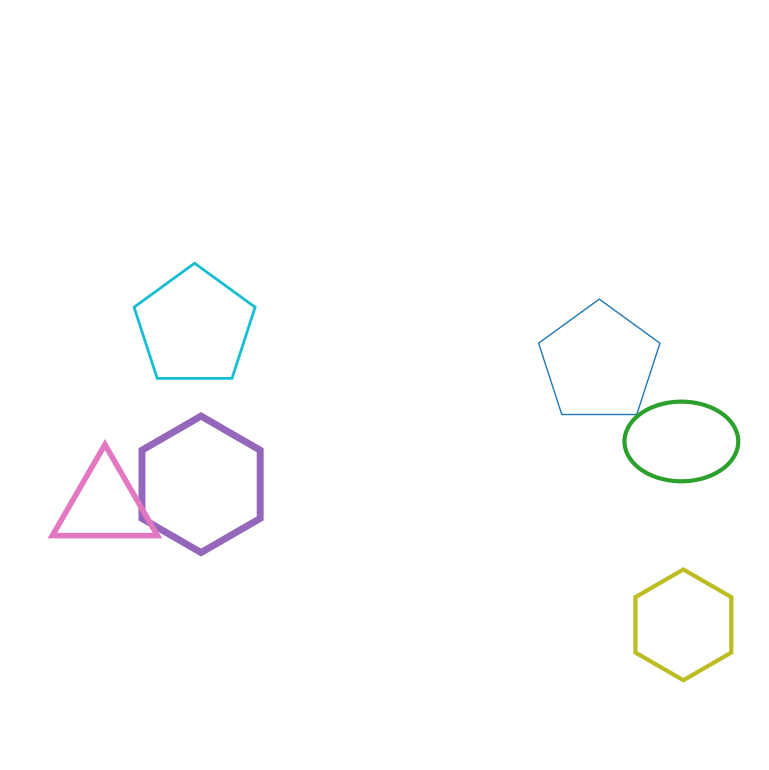[{"shape": "pentagon", "thickness": 0.5, "radius": 0.41, "center": [0.778, 0.529]}, {"shape": "oval", "thickness": 1.5, "radius": 0.37, "center": [0.885, 0.427]}, {"shape": "hexagon", "thickness": 2.5, "radius": 0.44, "center": [0.261, 0.371]}, {"shape": "triangle", "thickness": 2, "radius": 0.39, "center": [0.136, 0.344]}, {"shape": "hexagon", "thickness": 1.5, "radius": 0.36, "center": [0.887, 0.189]}, {"shape": "pentagon", "thickness": 1, "radius": 0.41, "center": [0.253, 0.575]}]